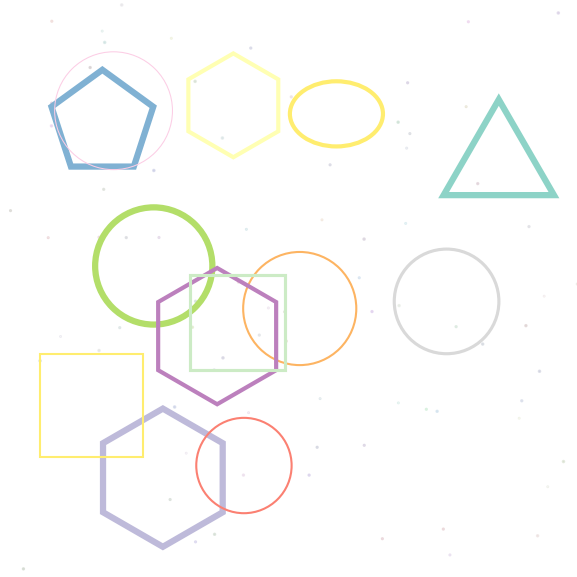[{"shape": "triangle", "thickness": 3, "radius": 0.55, "center": [0.864, 0.716]}, {"shape": "hexagon", "thickness": 2, "radius": 0.45, "center": [0.404, 0.817]}, {"shape": "hexagon", "thickness": 3, "radius": 0.6, "center": [0.282, 0.172]}, {"shape": "circle", "thickness": 1, "radius": 0.41, "center": [0.422, 0.193]}, {"shape": "pentagon", "thickness": 3, "radius": 0.46, "center": [0.177, 0.786]}, {"shape": "circle", "thickness": 1, "radius": 0.49, "center": [0.519, 0.465]}, {"shape": "circle", "thickness": 3, "radius": 0.51, "center": [0.266, 0.539]}, {"shape": "circle", "thickness": 0.5, "radius": 0.51, "center": [0.197, 0.807]}, {"shape": "circle", "thickness": 1.5, "radius": 0.45, "center": [0.773, 0.477]}, {"shape": "hexagon", "thickness": 2, "radius": 0.59, "center": [0.376, 0.417]}, {"shape": "square", "thickness": 1.5, "radius": 0.41, "center": [0.411, 0.441]}, {"shape": "square", "thickness": 1, "radius": 0.44, "center": [0.159, 0.297]}, {"shape": "oval", "thickness": 2, "radius": 0.4, "center": [0.583, 0.802]}]